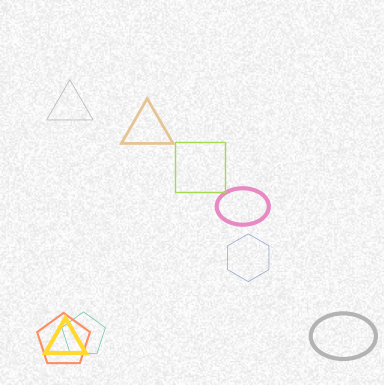[{"shape": "pentagon", "thickness": 0.5, "radius": 0.3, "center": [0.217, 0.13]}, {"shape": "pentagon", "thickness": 1.5, "radius": 0.36, "center": [0.165, 0.115]}, {"shape": "hexagon", "thickness": 0.5, "radius": 0.31, "center": [0.645, 0.331]}, {"shape": "oval", "thickness": 3, "radius": 0.34, "center": [0.631, 0.464]}, {"shape": "square", "thickness": 1, "radius": 0.32, "center": [0.519, 0.565]}, {"shape": "triangle", "thickness": 3, "radius": 0.3, "center": [0.17, 0.113]}, {"shape": "triangle", "thickness": 2, "radius": 0.39, "center": [0.382, 0.666]}, {"shape": "oval", "thickness": 3, "radius": 0.42, "center": [0.892, 0.127]}, {"shape": "triangle", "thickness": 0.5, "radius": 0.35, "center": [0.181, 0.723]}]